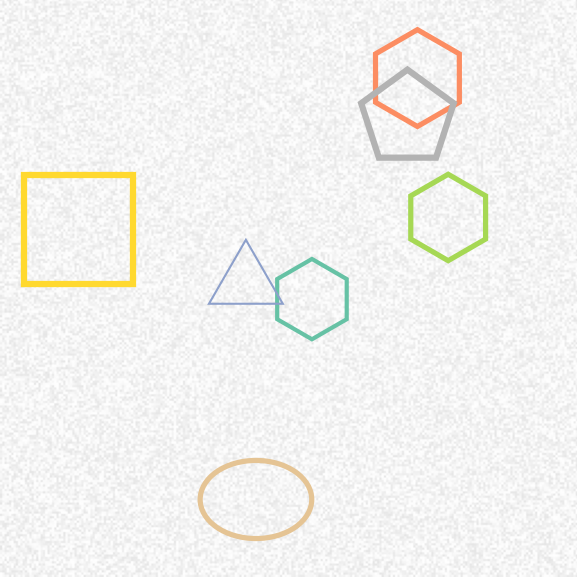[{"shape": "hexagon", "thickness": 2, "radius": 0.35, "center": [0.54, 0.481]}, {"shape": "hexagon", "thickness": 2.5, "radius": 0.42, "center": [0.723, 0.864]}, {"shape": "triangle", "thickness": 1, "radius": 0.37, "center": [0.426, 0.51]}, {"shape": "hexagon", "thickness": 2.5, "radius": 0.37, "center": [0.776, 0.623]}, {"shape": "square", "thickness": 3, "radius": 0.47, "center": [0.135, 0.602]}, {"shape": "oval", "thickness": 2.5, "radius": 0.48, "center": [0.443, 0.134]}, {"shape": "pentagon", "thickness": 3, "radius": 0.42, "center": [0.706, 0.794]}]